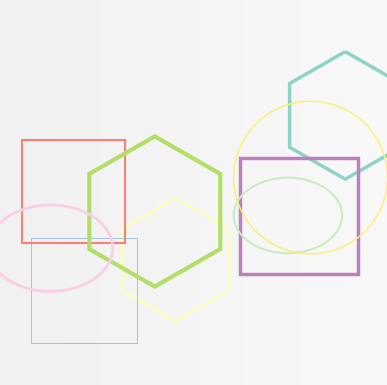[{"shape": "hexagon", "thickness": 2.5, "radius": 0.83, "center": [0.891, 0.7]}, {"shape": "hexagon", "thickness": 1.5, "radius": 0.8, "center": [0.453, 0.326]}, {"shape": "square", "thickness": 1.5, "radius": 0.67, "center": [0.189, 0.502]}, {"shape": "square", "thickness": 0.5, "radius": 0.69, "center": [0.216, 0.245]}, {"shape": "hexagon", "thickness": 3, "radius": 0.98, "center": [0.399, 0.451]}, {"shape": "oval", "thickness": 2, "radius": 0.8, "center": [0.13, 0.355]}, {"shape": "square", "thickness": 2.5, "radius": 0.76, "center": [0.771, 0.439]}, {"shape": "oval", "thickness": 1.5, "radius": 0.7, "center": [0.743, 0.44]}, {"shape": "circle", "thickness": 1, "radius": 0.99, "center": [0.801, 0.539]}]